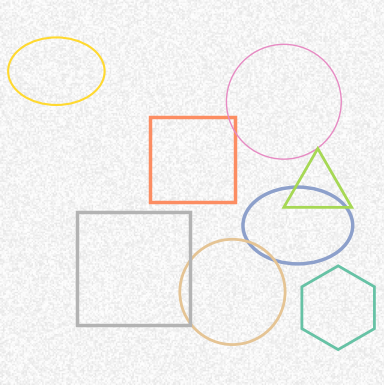[{"shape": "hexagon", "thickness": 2, "radius": 0.54, "center": [0.878, 0.201]}, {"shape": "square", "thickness": 2.5, "radius": 0.55, "center": [0.5, 0.585]}, {"shape": "oval", "thickness": 2.5, "radius": 0.71, "center": [0.774, 0.414]}, {"shape": "circle", "thickness": 1, "radius": 0.75, "center": [0.737, 0.736]}, {"shape": "triangle", "thickness": 2, "radius": 0.51, "center": [0.825, 0.512]}, {"shape": "oval", "thickness": 1.5, "radius": 0.63, "center": [0.146, 0.815]}, {"shape": "circle", "thickness": 2, "radius": 0.68, "center": [0.604, 0.242]}, {"shape": "square", "thickness": 2.5, "radius": 0.73, "center": [0.348, 0.304]}]